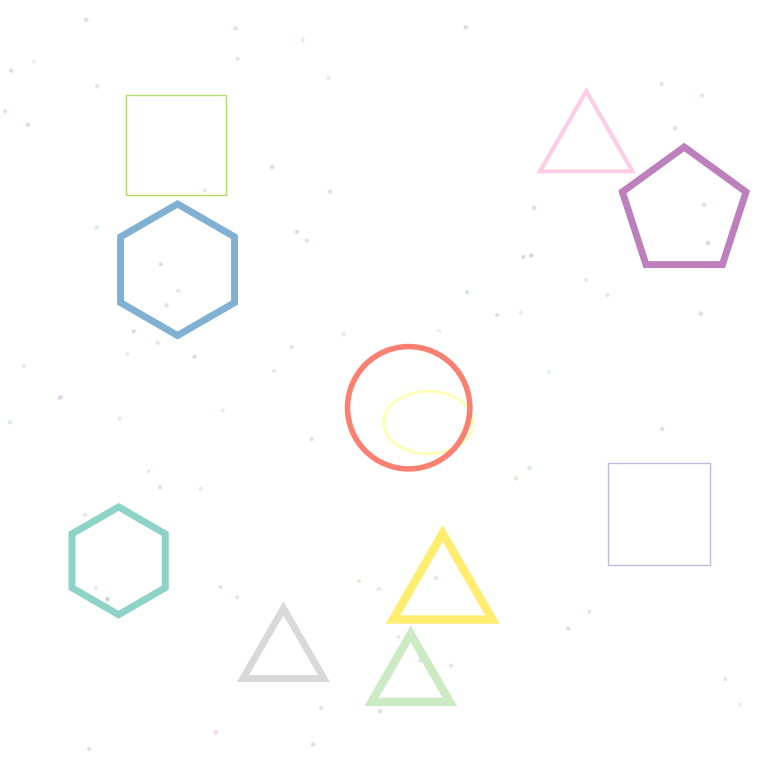[{"shape": "hexagon", "thickness": 2.5, "radius": 0.35, "center": [0.154, 0.272]}, {"shape": "oval", "thickness": 1, "radius": 0.29, "center": [0.556, 0.451]}, {"shape": "square", "thickness": 0.5, "radius": 0.33, "center": [0.855, 0.333]}, {"shape": "circle", "thickness": 2, "radius": 0.4, "center": [0.531, 0.47]}, {"shape": "hexagon", "thickness": 2.5, "radius": 0.43, "center": [0.231, 0.65]}, {"shape": "square", "thickness": 0.5, "radius": 0.33, "center": [0.228, 0.812]}, {"shape": "triangle", "thickness": 1.5, "radius": 0.35, "center": [0.761, 0.812]}, {"shape": "triangle", "thickness": 2.5, "radius": 0.3, "center": [0.368, 0.149]}, {"shape": "pentagon", "thickness": 2.5, "radius": 0.42, "center": [0.889, 0.725]}, {"shape": "triangle", "thickness": 3, "radius": 0.29, "center": [0.533, 0.118]}, {"shape": "triangle", "thickness": 3, "radius": 0.37, "center": [0.575, 0.233]}]